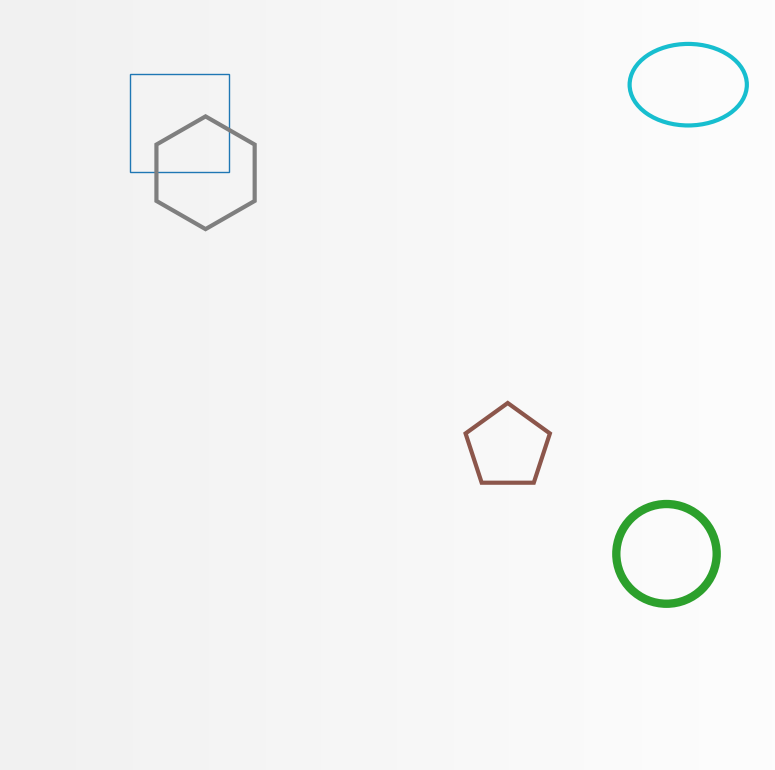[{"shape": "square", "thickness": 0.5, "radius": 0.32, "center": [0.232, 0.84]}, {"shape": "circle", "thickness": 3, "radius": 0.32, "center": [0.86, 0.281]}, {"shape": "pentagon", "thickness": 1.5, "radius": 0.29, "center": [0.655, 0.419]}, {"shape": "hexagon", "thickness": 1.5, "radius": 0.37, "center": [0.265, 0.776]}, {"shape": "oval", "thickness": 1.5, "radius": 0.38, "center": [0.888, 0.89]}]